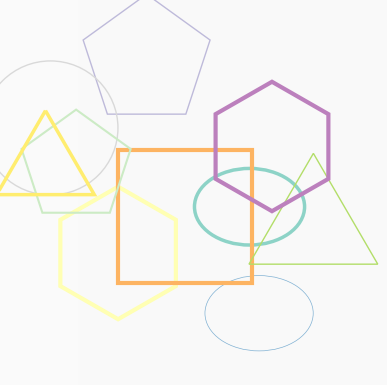[{"shape": "oval", "thickness": 2.5, "radius": 0.71, "center": [0.644, 0.463]}, {"shape": "hexagon", "thickness": 3, "radius": 0.86, "center": [0.305, 0.343]}, {"shape": "pentagon", "thickness": 1, "radius": 0.86, "center": [0.378, 0.843]}, {"shape": "oval", "thickness": 0.5, "radius": 0.7, "center": [0.669, 0.186]}, {"shape": "square", "thickness": 3, "radius": 0.87, "center": [0.477, 0.437]}, {"shape": "triangle", "thickness": 1, "radius": 0.96, "center": [0.809, 0.41]}, {"shape": "circle", "thickness": 1, "radius": 0.87, "center": [0.13, 0.668]}, {"shape": "hexagon", "thickness": 3, "radius": 0.84, "center": [0.702, 0.62]}, {"shape": "pentagon", "thickness": 1.5, "radius": 0.74, "center": [0.196, 0.567]}, {"shape": "triangle", "thickness": 2.5, "radius": 0.73, "center": [0.117, 0.567]}]